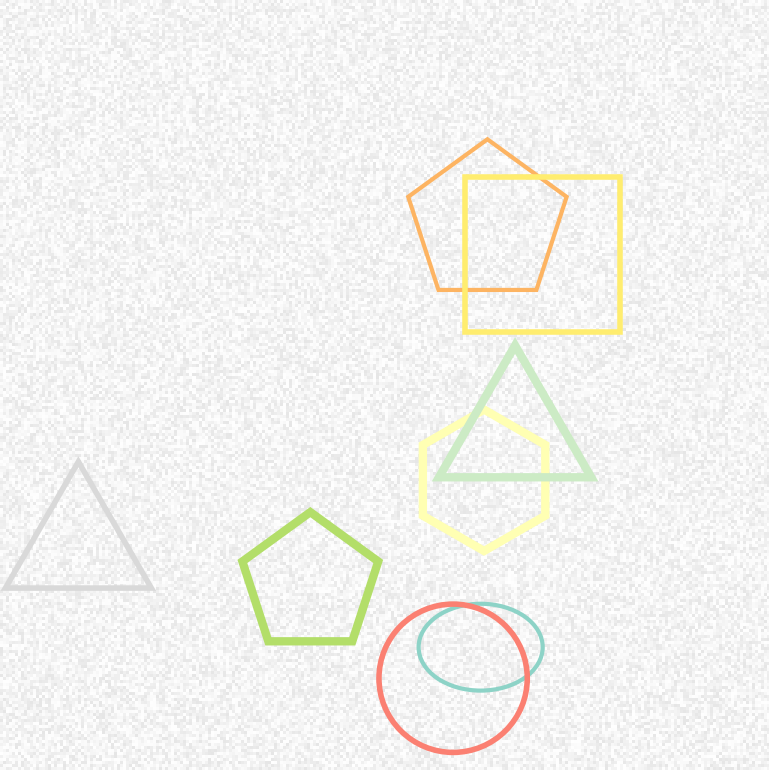[{"shape": "oval", "thickness": 1.5, "radius": 0.4, "center": [0.624, 0.16]}, {"shape": "hexagon", "thickness": 3, "radius": 0.46, "center": [0.629, 0.376]}, {"shape": "circle", "thickness": 2, "radius": 0.48, "center": [0.588, 0.119]}, {"shape": "pentagon", "thickness": 1.5, "radius": 0.54, "center": [0.633, 0.711]}, {"shape": "pentagon", "thickness": 3, "radius": 0.46, "center": [0.403, 0.242]}, {"shape": "triangle", "thickness": 2, "radius": 0.55, "center": [0.102, 0.291]}, {"shape": "triangle", "thickness": 3, "radius": 0.57, "center": [0.669, 0.437]}, {"shape": "square", "thickness": 2, "radius": 0.51, "center": [0.705, 0.669]}]